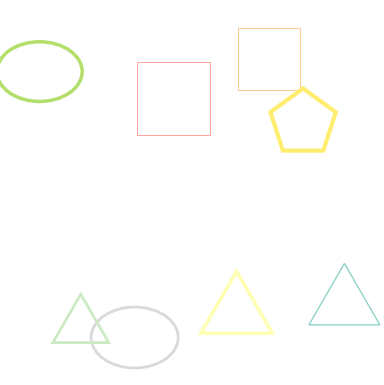[{"shape": "triangle", "thickness": 1, "radius": 0.53, "center": [0.895, 0.209]}, {"shape": "triangle", "thickness": 2.5, "radius": 0.54, "center": [0.614, 0.188]}, {"shape": "square", "thickness": 0.5, "radius": 0.47, "center": [0.45, 0.744]}, {"shape": "square", "thickness": 0.5, "radius": 0.4, "center": [0.699, 0.846]}, {"shape": "oval", "thickness": 2.5, "radius": 0.55, "center": [0.103, 0.814]}, {"shape": "oval", "thickness": 2, "radius": 0.57, "center": [0.35, 0.123]}, {"shape": "triangle", "thickness": 2, "radius": 0.42, "center": [0.21, 0.152]}, {"shape": "pentagon", "thickness": 3, "radius": 0.45, "center": [0.787, 0.681]}]